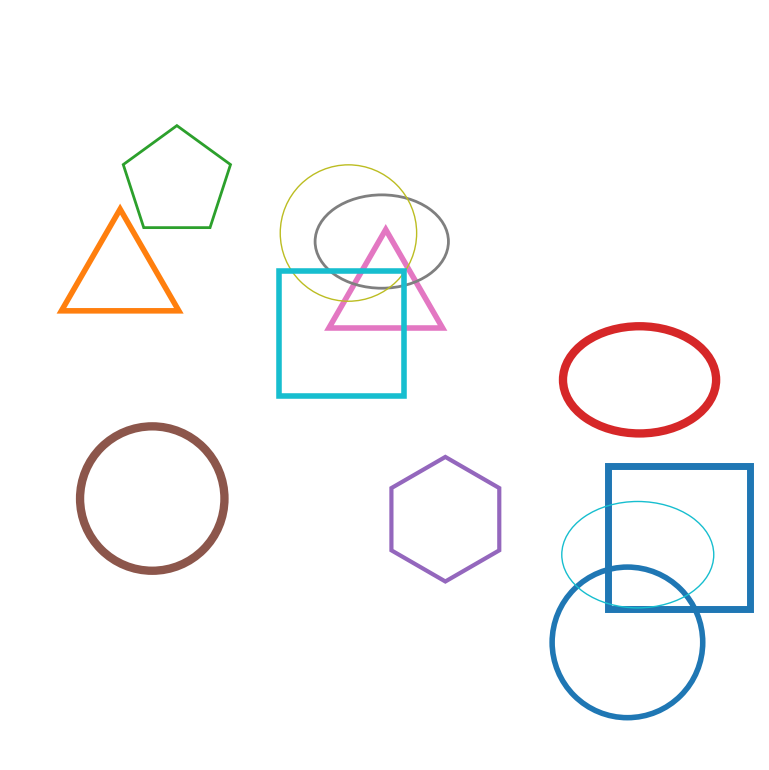[{"shape": "square", "thickness": 2.5, "radius": 0.46, "center": [0.881, 0.302]}, {"shape": "circle", "thickness": 2, "radius": 0.49, "center": [0.815, 0.166]}, {"shape": "triangle", "thickness": 2, "radius": 0.44, "center": [0.156, 0.64]}, {"shape": "pentagon", "thickness": 1, "radius": 0.37, "center": [0.23, 0.764]}, {"shape": "oval", "thickness": 3, "radius": 0.5, "center": [0.831, 0.507]}, {"shape": "hexagon", "thickness": 1.5, "radius": 0.4, "center": [0.578, 0.326]}, {"shape": "circle", "thickness": 3, "radius": 0.47, "center": [0.198, 0.353]}, {"shape": "triangle", "thickness": 2, "radius": 0.43, "center": [0.501, 0.617]}, {"shape": "oval", "thickness": 1, "radius": 0.43, "center": [0.496, 0.686]}, {"shape": "circle", "thickness": 0.5, "radius": 0.44, "center": [0.453, 0.697]}, {"shape": "oval", "thickness": 0.5, "radius": 0.49, "center": [0.828, 0.28]}, {"shape": "square", "thickness": 2, "radius": 0.41, "center": [0.443, 0.567]}]